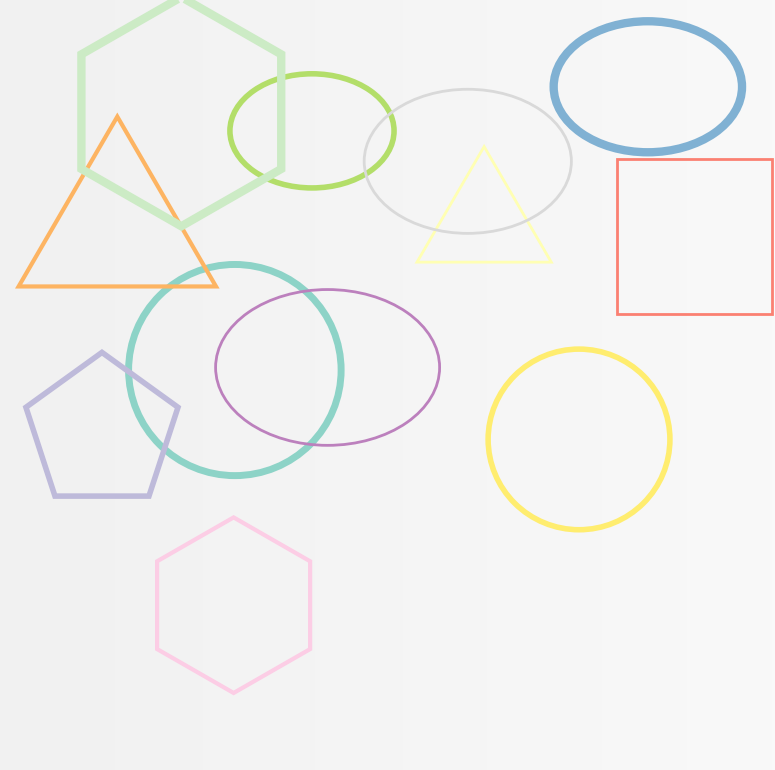[{"shape": "circle", "thickness": 2.5, "radius": 0.69, "center": [0.303, 0.519]}, {"shape": "triangle", "thickness": 1, "radius": 0.5, "center": [0.625, 0.71]}, {"shape": "pentagon", "thickness": 2, "radius": 0.52, "center": [0.132, 0.439]}, {"shape": "square", "thickness": 1, "radius": 0.5, "center": [0.896, 0.693]}, {"shape": "oval", "thickness": 3, "radius": 0.61, "center": [0.836, 0.887]}, {"shape": "triangle", "thickness": 1.5, "radius": 0.74, "center": [0.151, 0.701]}, {"shape": "oval", "thickness": 2, "radius": 0.53, "center": [0.403, 0.83]}, {"shape": "hexagon", "thickness": 1.5, "radius": 0.57, "center": [0.301, 0.214]}, {"shape": "oval", "thickness": 1, "radius": 0.67, "center": [0.604, 0.79]}, {"shape": "oval", "thickness": 1, "radius": 0.72, "center": [0.423, 0.523]}, {"shape": "hexagon", "thickness": 3, "radius": 0.74, "center": [0.234, 0.855]}, {"shape": "circle", "thickness": 2, "radius": 0.59, "center": [0.747, 0.429]}]